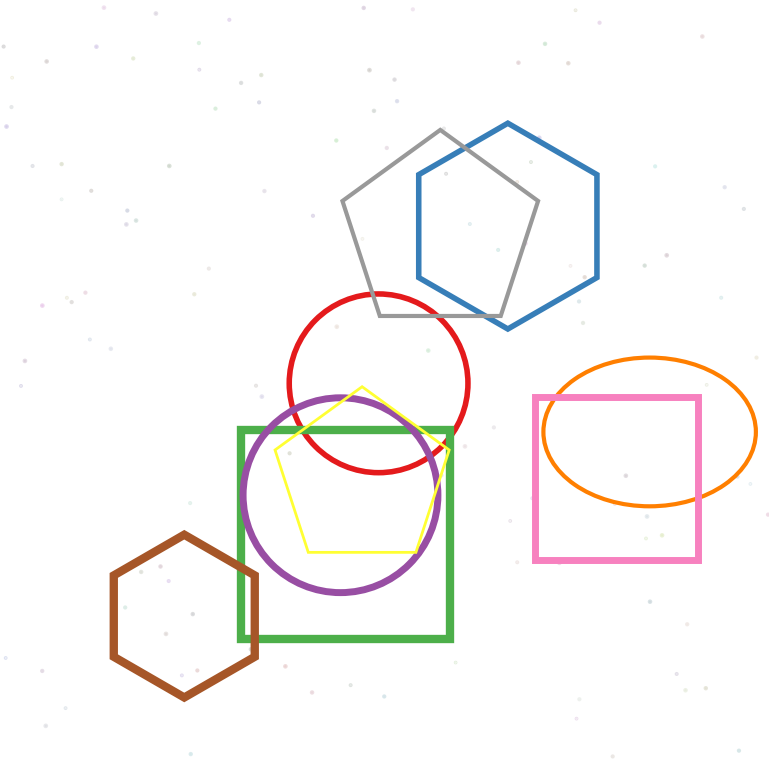[{"shape": "circle", "thickness": 2, "radius": 0.58, "center": [0.492, 0.502]}, {"shape": "hexagon", "thickness": 2, "radius": 0.67, "center": [0.66, 0.706]}, {"shape": "square", "thickness": 3, "radius": 0.68, "center": [0.449, 0.306]}, {"shape": "circle", "thickness": 2.5, "radius": 0.63, "center": [0.442, 0.357]}, {"shape": "oval", "thickness": 1.5, "radius": 0.69, "center": [0.844, 0.439]}, {"shape": "pentagon", "thickness": 1, "radius": 0.59, "center": [0.47, 0.379]}, {"shape": "hexagon", "thickness": 3, "radius": 0.53, "center": [0.239, 0.2]}, {"shape": "square", "thickness": 2.5, "radius": 0.53, "center": [0.801, 0.378]}, {"shape": "pentagon", "thickness": 1.5, "radius": 0.67, "center": [0.572, 0.698]}]